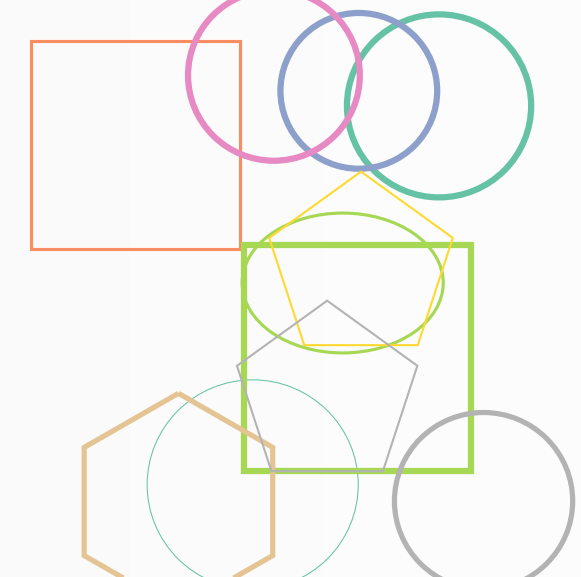[{"shape": "circle", "thickness": 0.5, "radius": 0.91, "center": [0.435, 0.16]}, {"shape": "circle", "thickness": 3, "radius": 0.79, "center": [0.755, 0.816]}, {"shape": "square", "thickness": 1.5, "radius": 0.9, "center": [0.233, 0.748]}, {"shape": "circle", "thickness": 3, "radius": 0.67, "center": [0.617, 0.842]}, {"shape": "circle", "thickness": 3, "radius": 0.74, "center": [0.471, 0.869]}, {"shape": "square", "thickness": 3, "radius": 0.98, "center": [0.615, 0.38]}, {"shape": "oval", "thickness": 1.5, "radius": 0.86, "center": [0.59, 0.509]}, {"shape": "pentagon", "thickness": 1, "radius": 0.83, "center": [0.621, 0.536]}, {"shape": "hexagon", "thickness": 2.5, "radius": 0.94, "center": [0.307, 0.131]}, {"shape": "pentagon", "thickness": 1, "radius": 0.82, "center": [0.563, 0.315]}, {"shape": "circle", "thickness": 2.5, "radius": 0.77, "center": [0.832, 0.132]}]